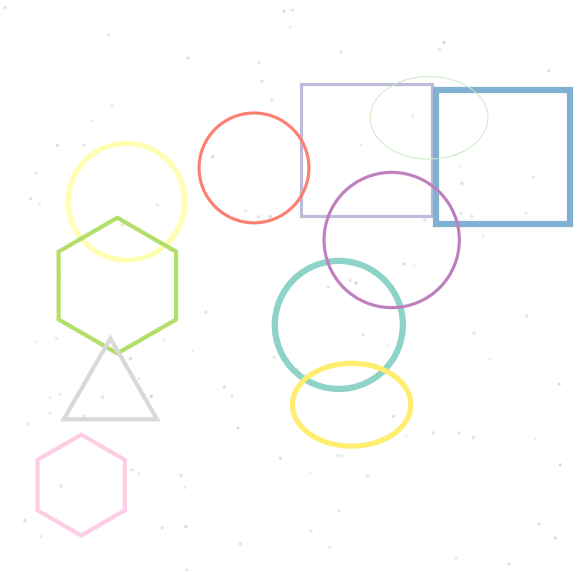[{"shape": "circle", "thickness": 3, "radius": 0.55, "center": [0.587, 0.436]}, {"shape": "circle", "thickness": 2.5, "radius": 0.51, "center": [0.219, 0.65]}, {"shape": "square", "thickness": 1.5, "radius": 0.57, "center": [0.634, 0.739]}, {"shape": "circle", "thickness": 1.5, "radius": 0.48, "center": [0.44, 0.708]}, {"shape": "square", "thickness": 3, "radius": 0.58, "center": [0.871, 0.727]}, {"shape": "hexagon", "thickness": 2, "radius": 0.59, "center": [0.203, 0.505]}, {"shape": "hexagon", "thickness": 2, "radius": 0.44, "center": [0.141, 0.159]}, {"shape": "triangle", "thickness": 2, "radius": 0.47, "center": [0.191, 0.32]}, {"shape": "circle", "thickness": 1.5, "radius": 0.59, "center": [0.678, 0.584]}, {"shape": "oval", "thickness": 0.5, "radius": 0.51, "center": [0.743, 0.795]}, {"shape": "oval", "thickness": 2.5, "radius": 0.51, "center": [0.609, 0.298]}]